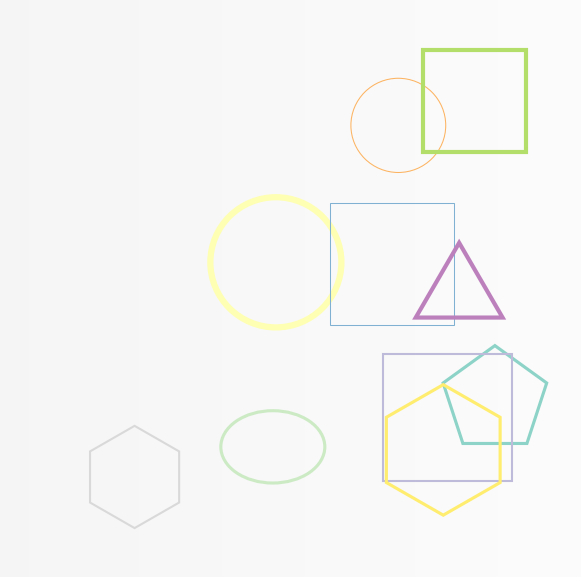[{"shape": "pentagon", "thickness": 1.5, "radius": 0.47, "center": [0.851, 0.307]}, {"shape": "circle", "thickness": 3, "radius": 0.56, "center": [0.475, 0.545]}, {"shape": "square", "thickness": 1, "radius": 0.55, "center": [0.77, 0.276]}, {"shape": "square", "thickness": 0.5, "radius": 0.53, "center": [0.674, 0.542]}, {"shape": "circle", "thickness": 0.5, "radius": 0.41, "center": [0.685, 0.782]}, {"shape": "square", "thickness": 2, "radius": 0.45, "center": [0.816, 0.824]}, {"shape": "hexagon", "thickness": 1, "radius": 0.44, "center": [0.232, 0.173]}, {"shape": "triangle", "thickness": 2, "radius": 0.43, "center": [0.79, 0.492]}, {"shape": "oval", "thickness": 1.5, "radius": 0.45, "center": [0.469, 0.225]}, {"shape": "hexagon", "thickness": 1.5, "radius": 0.56, "center": [0.763, 0.22]}]